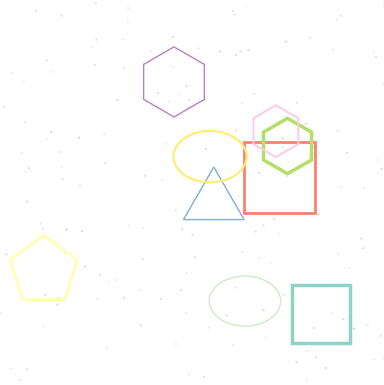[{"shape": "square", "thickness": 2.5, "radius": 0.37, "center": [0.833, 0.184]}, {"shape": "pentagon", "thickness": 2, "radius": 0.46, "center": [0.114, 0.296]}, {"shape": "square", "thickness": 2, "radius": 0.46, "center": [0.725, 0.539]}, {"shape": "triangle", "thickness": 1, "radius": 0.46, "center": [0.555, 0.475]}, {"shape": "hexagon", "thickness": 2.5, "radius": 0.36, "center": [0.747, 0.621]}, {"shape": "hexagon", "thickness": 1.5, "radius": 0.34, "center": [0.717, 0.659]}, {"shape": "hexagon", "thickness": 1, "radius": 0.46, "center": [0.452, 0.787]}, {"shape": "oval", "thickness": 1, "radius": 0.46, "center": [0.636, 0.218]}, {"shape": "oval", "thickness": 1.5, "radius": 0.48, "center": [0.545, 0.593]}]